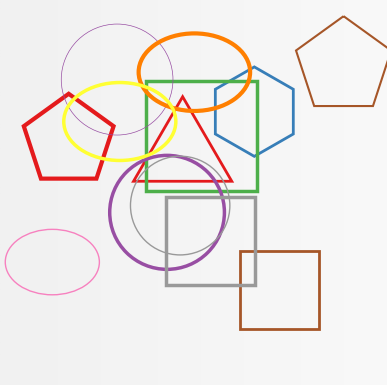[{"shape": "triangle", "thickness": 2, "radius": 0.73, "center": [0.471, 0.602]}, {"shape": "pentagon", "thickness": 3, "radius": 0.61, "center": [0.177, 0.635]}, {"shape": "hexagon", "thickness": 2, "radius": 0.58, "center": [0.656, 0.71]}, {"shape": "square", "thickness": 2.5, "radius": 0.72, "center": [0.521, 0.647]}, {"shape": "circle", "thickness": 0.5, "radius": 0.72, "center": [0.302, 0.793]}, {"shape": "circle", "thickness": 2.5, "radius": 0.74, "center": [0.431, 0.448]}, {"shape": "oval", "thickness": 3, "radius": 0.72, "center": [0.502, 0.813]}, {"shape": "oval", "thickness": 2.5, "radius": 0.72, "center": [0.309, 0.684]}, {"shape": "pentagon", "thickness": 1.5, "radius": 0.65, "center": [0.887, 0.829]}, {"shape": "square", "thickness": 2, "radius": 0.51, "center": [0.722, 0.247]}, {"shape": "oval", "thickness": 1, "radius": 0.61, "center": [0.135, 0.319]}, {"shape": "square", "thickness": 2.5, "radius": 0.57, "center": [0.543, 0.374]}, {"shape": "circle", "thickness": 1, "radius": 0.64, "center": [0.465, 0.466]}]